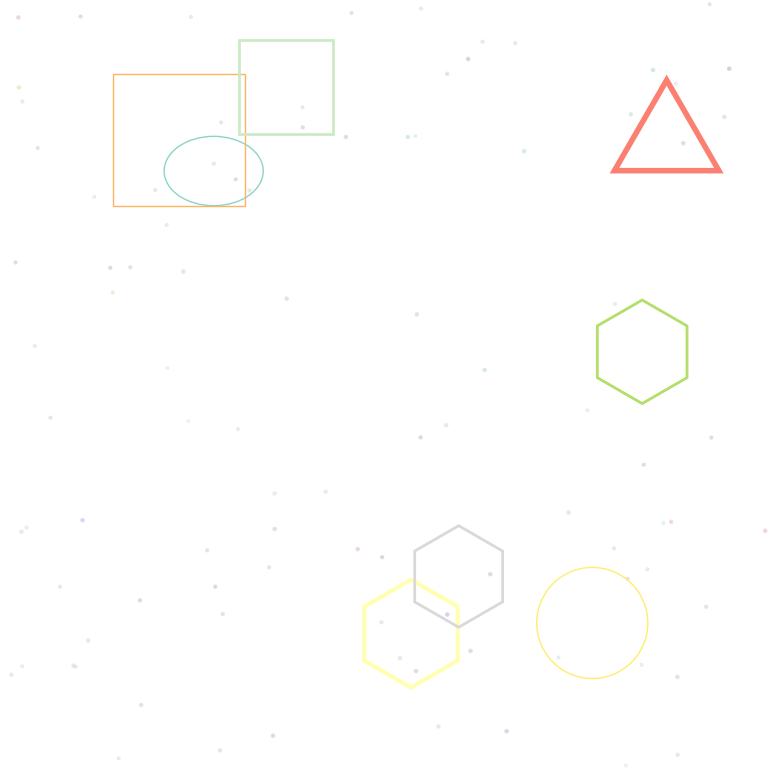[{"shape": "oval", "thickness": 0.5, "radius": 0.32, "center": [0.278, 0.778]}, {"shape": "hexagon", "thickness": 1.5, "radius": 0.35, "center": [0.534, 0.177]}, {"shape": "triangle", "thickness": 2, "radius": 0.39, "center": [0.866, 0.818]}, {"shape": "square", "thickness": 0.5, "radius": 0.43, "center": [0.233, 0.818]}, {"shape": "hexagon", "thickness": 1, "radius": 0.34, "center": [0.834, 0.543]}, {"shape": "hexagon", "thickness": 1, "radius": 0.33, "center": [0.596, 0.251]}, {"shape": "square", "thickness": 1, "radius": 0.31, "center": [0.371, 0.887]}, {"shape": "circle", "thickness": 0.5, "radius": 0.36, "center": [0.769, 0.191]}]